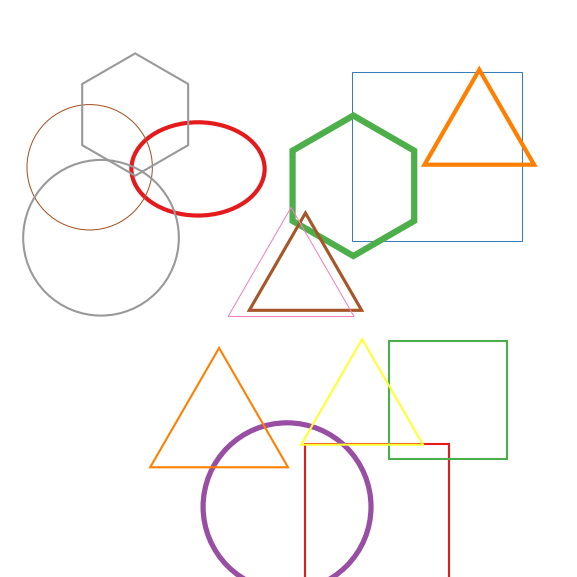[{"shape": "square", "thickness": 1, "radius": 0.62, "center": [0.653, 0.107]}, {"shape": "oval", "thickness": 2, "radius": 0.58, "center": [0.343, 0.707]}, {"shape": "square", "thickness": 0.5, "radius": 0.73, "center": [0.757, 0.728]}, {"shape": "hexagon", "thickness": 3, "radius": 0.61, "center": [0.612, 0.677]}, {"shape": "square", "thickness": 1, "radius": 0.51, "center": [0.776, 0.307]}, {"shape": "circle", "thickness": 2.5, "radius": 0.73, "center": [0.497, 0.122]}, {"shape": "triangle", "thickness": 2, "radius": 0.55, "center": [0.83, 0.769]}, {"shape": "triangle", "thickness": 1, "radius": 0.69, "center": [0.379, 0.259]}, {"shape": "triangle", "thickness": 1, "radius": 0.61, "center": [0.627, 0.29]}, {"shape": "circle", "thickness": 0.5, "radius": 0.54, "center": [0.155, 0.71]}, {"shape": "triangle", "thickness": 1.5, "radius": 0.56, "center": [0.529, 0.518]}, {"shape": "triangle", "thickness": 0.5, "radius": 0.63, "center": [0.504, 0.514]}, {"shape": "circle", "thickness": 1, "radius": 0.67, "center": [0.175, 0.587]}, {"shape": "hexagon", "thickness": 1, "radius": 0.53, "center": [0.234, 0.801]}]